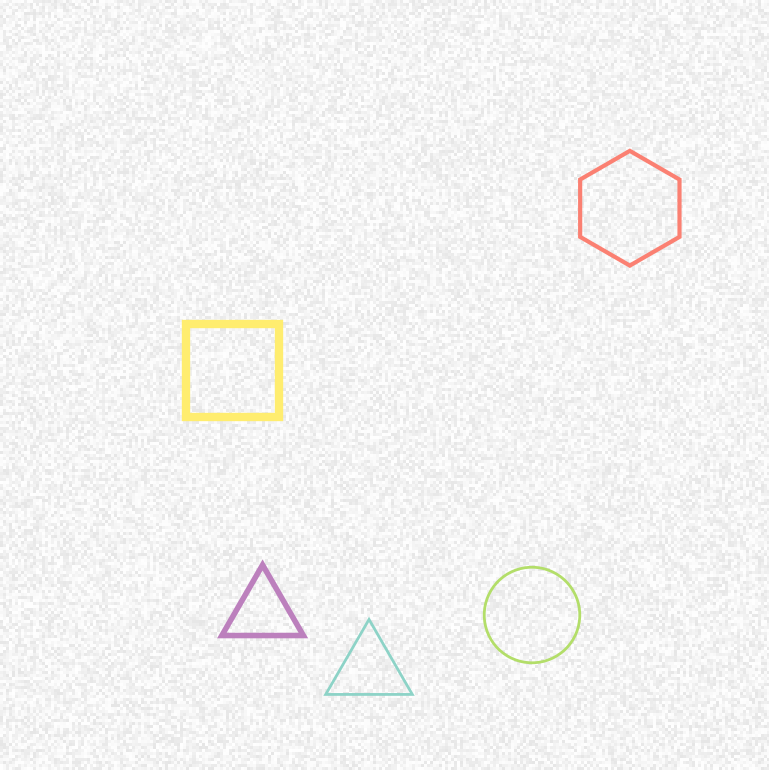[{"shape": "triangle", "thickness": 1, "radius": 0.32, "center": [0.479, 0.131]}, {"shape": "hexagon", "thickness": 1.5, "radius": 0.37, "center": [0.818, 0.73]}, {"shape": "circle", "thickness": 1, "radius": 0.31, "center": [0.691, 0.201]}, {"shape": "triangle", "thickness": 2, "radius": 0.31, "center": [0.341, 0.205]}, {"shape": "square", "thickness": 3, "radius": 0.3, "center": [0.302, 0.518]}]